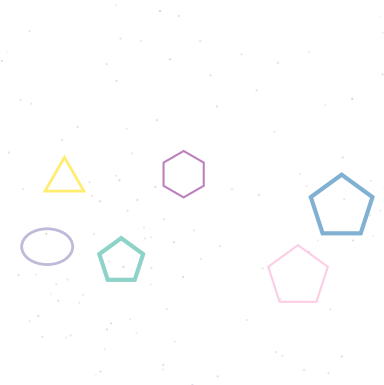[{"shape": "pentagon", "thickness": 3, "radius": 0.3, "center": [0.315, 0.322]}, {"shape": "oval", "thickness": 2, "radius": 0.33, "center": [0.123, 0.359]}, {"shape": "pentagon", "thickness": 3, "radius": 0.42, "center": [0.887, 0.462]}, {"shape": "pentagon", "thickness": 1.5, "radius": 0.41, "center": [0.774, 0.282]}, {"shape": "hexagon", "thickness": 1.5, "radius": 0.3, "center": [0.477, 0.548]}, {"shape": "triangle", "thickness": 2, "radius": 0.29, "center": [0.167, 0.533]}]